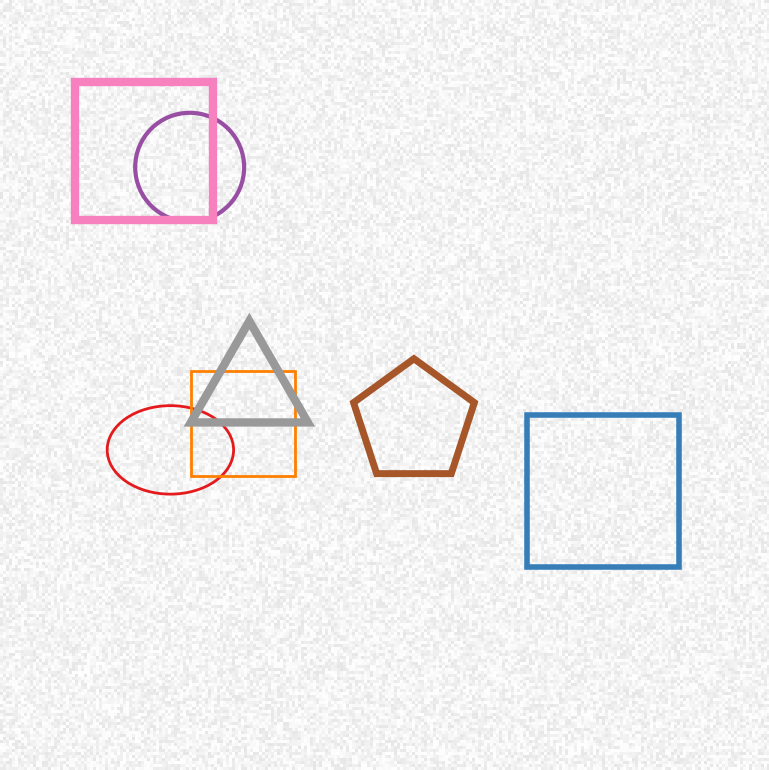[{"shape": "oval", "thickness": 1, "radius": 0.41, "center": [0.221, 0.416]}, {"shape": "square", "thickness": 2, "radius": 0.49, "center": [0.783, 0.362]}, {"shape": "circle", "thickness": 1.5, "radius": 0.35, "center": [0.246, 0.783]}, {"shape": "square", "thickness": 1, "radius": 0.34, "center": [0.316, 0.45]}, {"shape": "pentagon", "thickness": 2.5, "radius": 0.41, "center": [0.538, 0.452]}, {"shape": "square", "thickness": 3, "radius": 0.45, "center": [0.186, 0.804]}, {"shape": "triangle", "thickness": 3, "radius": 0.44, "center": [0.324, 0.495]}]